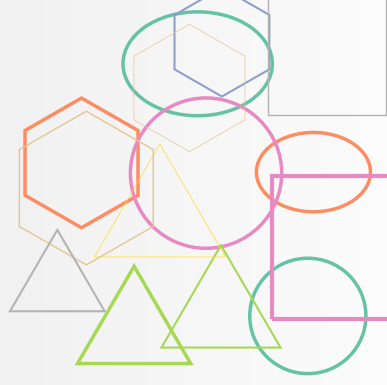[{"shape": "circle", "thickness": 2.5, "radius": 0.75, "center": [0.794, 0.179]}, {"shape": "oval", "thickness": 2.5, "radius": 0.96, "center": [0.51, 0.834]}, {"shape": "hexagon", "thickness": 2.5, "radius": 0.84, "center": [0.21, 0.577]}, {"shape": "oval", "thickness": 2.5, "radius": 0.74, "center": [0.809, 0.553]}, {"shape": "hexagon", "thickness": 1.5, "radius": 0.71, "center": [0.573, 0.891]}, {"shape": "square", "thickness": 3, "radius": 0.92, "center": [0.888, 0.357]}, {"shape": "circle", "thickness": 2.5, "radius": 0.98, "center": [0.532, 0.55]}, {"shape": "triangle", "thickness": 2.5, "radius": 0.84, "center": [0.346, 0.14]}, {"shape": "triangle", "thickness": 1.5, "radius": 0.89, "center": [0.57, 0.186]}, {"shape": "triangle", "thickness": 0.5, "radius": 0.98, "center": [0.413, 0.43]}, {"shape": "hexagon", "thickness": 1, "radius": 1.0, "center": [0.223, 0.512]}, {"shape": "hexagon", "thickness": 0.5, "radius": 0.83, "center": [0.489, 0.772]}, {"shape": "triangle", "thickness": 1.5, "radius": 0.71, "center": [0.148, 0.262]}, {"shape": "square", "thickness": 1, "radius": 0.76, "center": [0.843, 0.854]}]